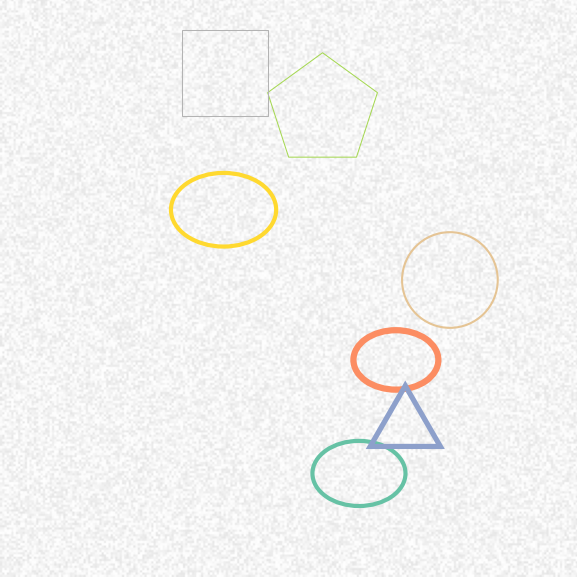[{"shape": "oval", "thickness": 2, "radius": 0.4, "center": [0.622, 0.179]}, {"shape": "oval", "thickness": 3, "radius": 0.37, "center": [0.686, 0.376]}, {"shape": "triangle", "thickness": 2.5, "radius": 0.35, "center": [0.702, 0.261]}, {"shape": "pentagon", "thickness": 0.5, "radius": 0.5, "center": [0.559, 0.808]}, {"shape": "oval", "thickness": 2, "radius": 0.46, "center": [0.387, 0.636]}, {"shape": "circle", "thickness": 1, "radius": 0.41, "center": [0.779, 0.514]}, {"shape": "square", "thickness": 0.5, "radius": 0.38, "center": [0.39, 0.873]}]